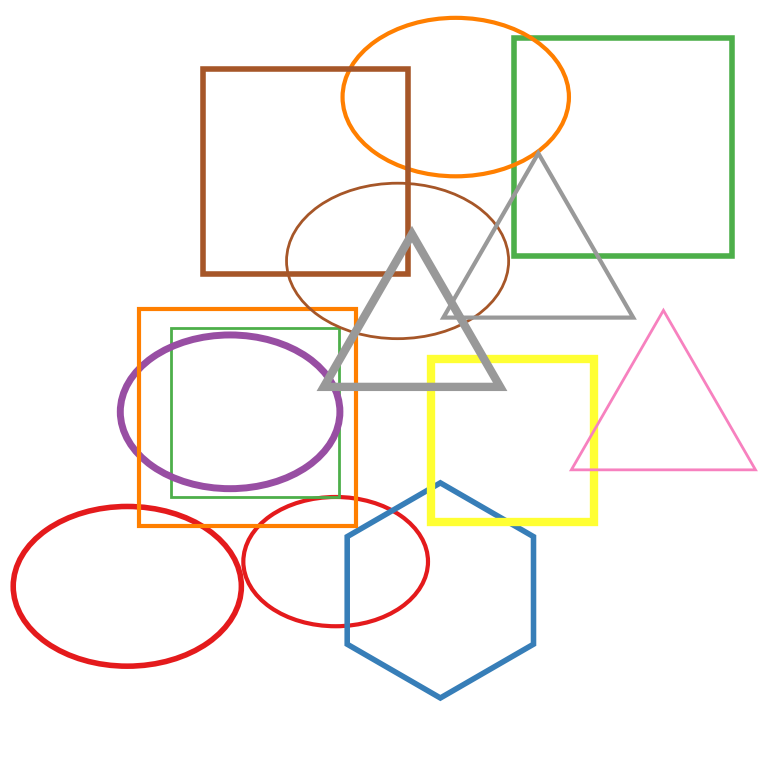[{"shape": "oval", "thickness": 2, "radius": 0.74, "center": [0.165, 0.239]}, {"shape": "oval", "thickness": 1.5, "radius": 0.6, "center": [0.436, 0.271]}, {"shape": "hexagon", "thickness": 2, "radius": 0.7, "center": [0.572, 0.233]}, {"shape": "square", "thickness": 2, "radius": 0.71, "center": [0.809, 0.809]}, {"shape": "square", "thickness": 1, "radius": 0.55, "center": [0.331, 0.464]}, {"shape": "oval", "thickness": 2.5, "radius": 0.71, "center": [0.299, 0.465]}, {"shape": "square", "thickness": 1.5, "radius": 0.7, "center": [0.321, 0.457]}, {"shape": "oval", "thickness": 1.5, "radius": 0.74, "center": [0.592, 0.874]}, {"shape": "square", "thickness": 3, "radius": 0.53, "center": [0.666, 0.428]}, {"shape": "oval", "thickness": 1, "radius": 0.72, "center": [0.516, 0.661]}, {"shape": "square", "thickness": 2, "radius": 0.66, "center": [0.396, 0.777]}, {"shape": "triangle", "thickness": 1, "radius": 0.69, "center": [0.862, 0.459]}, {"shape": "triangle", "thickness": 1.5, "radius": 0.71, "center": [0.699, 0.659]}, {"shape": "triangle", "thickness": 3, "radius": 0.66, "center": [0.535, 0.564]}]